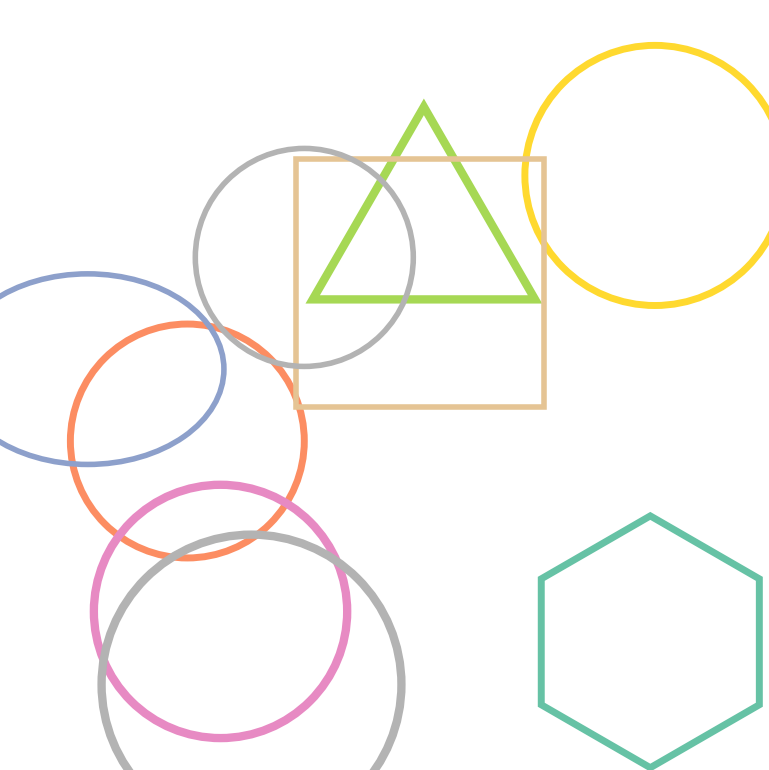[{"shape": "hexagon", "thickness": 2.5, "radius": 0.82, "center": [0.845, 0.166]}, {"shape": "circle", "thickness": 2.5, "radius": 0.76, "center": [0.243, 0.427]}, {"shape": "oval", "thickness": 2, "radius": 0.88, "center": [0.114, 0.521]}, {"shape": "circle", "thickness": 3, "radius": 0.82, "center": [0.286, 0.206]}, {"shape": "triangle", "thickness": 3, "radius": 0.83, "center": [0.55, 0.695]}, {"shape": "circle", "thickness": 2.5, "radius": 0.84, "center": [0.851, 0.772]}, {"shape": "square", "thickness": 2, "radius": 0.81, "center": [0.545, 0.632]}, {"shape": "circle", "thickness": 2, "radius": 0.71, "center": [0.395, 0.666]}, {"shape": "circle", "thickness": 3, "radius": 0.97, "center": [0.327, 0.111]}]